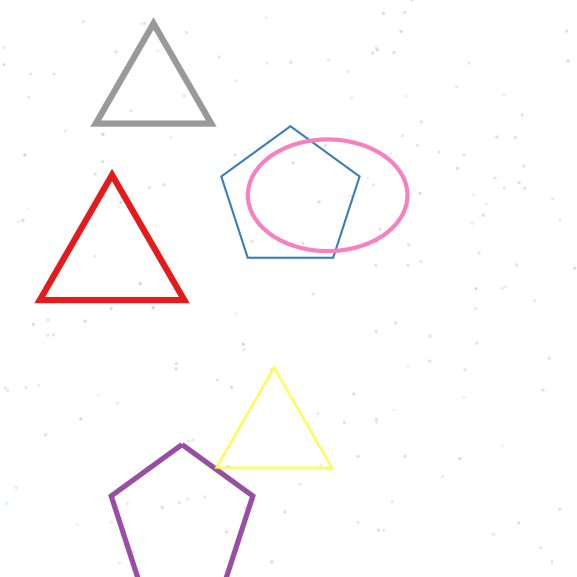[{"shape": "triangle", "thickness": 3, "radius": 0.72, "center": [0.194, 0.552]}, {"shape": "pentagon", "thickness": 1, "radius": 0.63, "center": [0.503, 0.655]}, {"shape": "pentagon", "thickness": 2.5, "radius": 0.64, "center": [0.315, 0.1]}, {"shape": "triangle", "thickness": 1, "radius": 0.58, "center": [0.475, 0.247]}, {"shape": "oval", "thickness": 2, "radius": 0.69, "center": [0.567, 0.661]}, {"shape": "triangle", "thickness": 3, "radius": 0.58, "center": [0.266, 0.843]}]